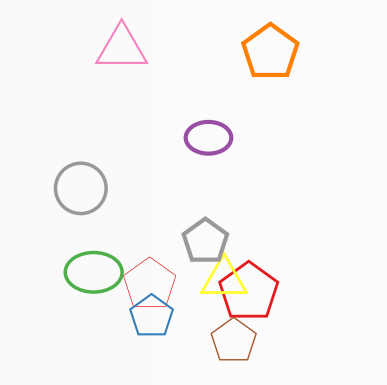[{"shape": "pentagon", "thickness": 0.5, "radius": 0.36, "center": [0.386, 0.262]}, {"shape": "pentagon", "thickness": 2, "radius": 0.39, "center": [0.642, 0.243]}, {"shape": "pentagon", "thickness": 1.5, "radius": 0.29, "center": [0.391, 0.178]}, {"shape": "oval", "thickness": 2.5, "radius": 0.37, "center": [0.242, 0.293]}, {"shape": "oval", "thickness": 3, "radius": 0.29, "center": [0.538, 0.642]}, {"shape": "pentagon", "thickness": 3, "radius": 0.37, "center": [0.698, 0.865]}, {"shape": "triangle", "thickness": 2, "radius": 0.33, "center": [0.578, 0.274]}, {"shape": "pentagon", "thickness": 1, "radius": 0.3, "center": [0.603, 0.115]}, {"shape": "triangle", "thickness": 1.5, "radius": 0.38, "center": [0.314, 0.874]}, {"shape": "circle", "thickness": 2.5, "radius": 0.33, "center": [0.209, 0.511]}, {"shape": "pentagon", "thickness": 3, "radius": 0.3, "center": [0.53, 0.373]}]